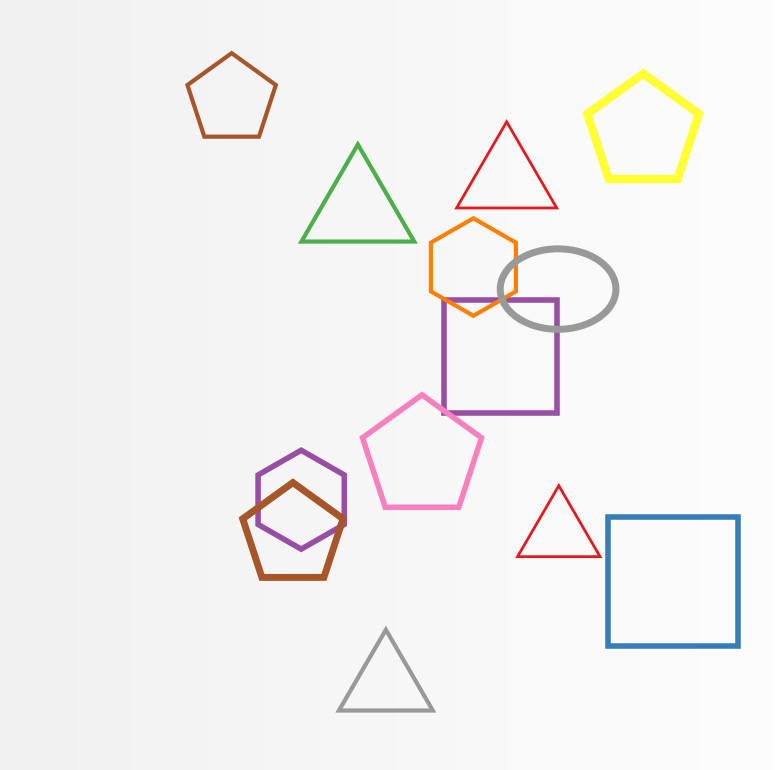[{"shape": "triangle", "thickness": 1, "radius": 0.37, "center": [0.654, 0.767]}, {"shape": "triangle", "thickness": 1, "radius": 0.31, "center": [0.721, 0.308]}, {"shape": "square", "thickness": 2, "radius": 0.42, "center": [0.868, 0.245]}, {"shape": "triangle", "thickness": 1.5, "radius": 0.42, "center": [0.462, 0.728]}, {"shape": "hexagon", "thickness": 2, "radius": 0.32, "center": [0.389, 0.351]}, {"shape": "square", "thickness": 2, "radius": 0.37, "center": [0.646, 0.536]}, {"shape": "hexagon", "thickness": 1.5, "radius": 0.32, "center": [0.611, 0.653]}, {"shape": "pentagon", "thickness": 3, "radius": 0.38, "center": [0.83, 0.829]}, {"shape": "pentagon", "thickness": 1.5, "radius": 0.3, "center": [0.299, 0.871]}, {"shape": "pentagon", "thickness": 2.5, "radius": 0.34, "center": [0.378, 0.305]}, {"shape": "pentagon", "thickness": 2, "radius": 0.4, "center": [0.545, 0.407]}, {"shape": "triangle", "thickness": 1.5, "radius": 0.35, "center": [0.498, 0.112]}, {"shape": "oval", "thickness": 2.5, "radius": 0.37, "center": [0.72, 0.625]}]